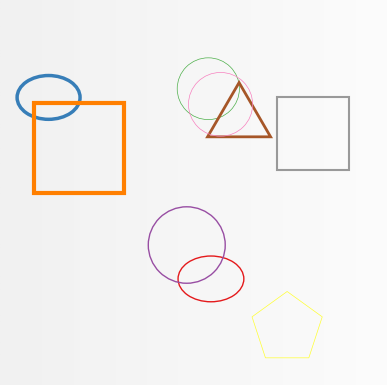[{"shape": "oval", "thickness": 1, "radius": 0.42, "center": [0.544, 0.276]}, {"shape": "oval", "thickness": 2.5, "radius": 0.41, "center": [0.125, 0.747]}, {"shape": "circle", "thickness": 0.5, "radius": 0.4, "center": [0.538, 0.77]}, {"shape": "circle", "thickness": 1, "radius": 0.5, "center": [0.482, 0.364]}, {"shape": "square", "thickness": 3, "radius": 0.58, "center": [0.203, 0.615]}, {"shape": "pentagon", "thickness": 0.5, "radius": 0.48, "center": [0.741, 0.148]}, {"shape": "triangle", "thickness": 2, "radius": 0.47, "center": [0.617, 0.692]}, {"shape": "circle", "thickness": 0.5, "radius": 0.41, "center": [0.569, 0.729]}, {"shape": "square", "thickness": 1.5, "radius": 0.47, "center": [0.808, 0.653]}]